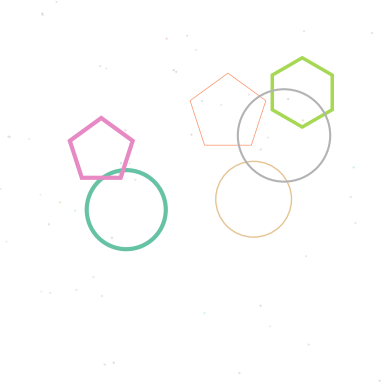[{"shape": "circle", "thickness": 3, "radius": 0.51, "center": [0.328, 0.455]}, {"shape": "pentagon", "thickness": 0.5, "radius": 0.52, "center": [0.592, 0.707]}, {"shape": "pentagon", "thickness": 3, "radius": 0.43, "center": [0.263, 0.608]}, {"shape": "hexagon", "thickness": 2.5, "radius": 0.45, "center": [0.785, 0.76]}, {"shape": "circle", "thickness": 1, "radius": 0.49, "center": [0.659, 0.482]}, {"shape": "circle", "thickness": 1.5, "radius": 0.6, "center": [0.738, 0.648]}]